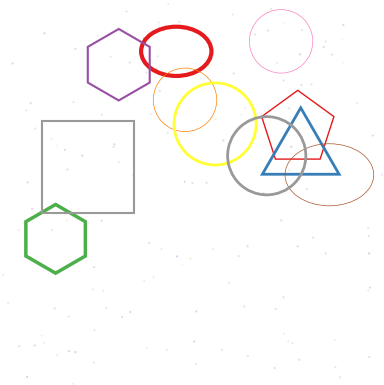[{"shape": "oval", "thickness": 3, "radius": 0.46, "center": [0.458, 0.867]}, {"shape": "pentagon", "thickness": 1, "radius": 0.49, "center": [0.773, 0.667]}, {"shape": "triangle", "thickness": 2, "radius": 0.58, "center": [0.781, 0.605]}, {"shape": "hexagon", "thickness": 2.5, "radius": 0.45, "center": [0.144, 0.38]}, {"shape": "hexagon", "thickness": 1.5, "radius": 0.46, "center": [0.308, 0.832]}, {"shape": "circle", "thickness": 0.5, "radius": 0.41, "center": [0.481, 0.741]}, {"shape": "circle", "thickness": 2, "radius": 0.53, "center": [0.559, 0.678]}, {"shape": "oval", "thickness": 0.5, "radius": 0.58, "center": [0.855, 0.546]}, {"shape": "circle", "thickness": 0.5, "radius": 0.41, "center": [0.73, 0.893]}, {"shape": "square", "thickness": 1.5, "radius": 0.6, "center": [0.229, 0.566]}, {"shape": "circle", "thickness": 2, "radius": 0.51, "center": [0.693, 0.596]}]